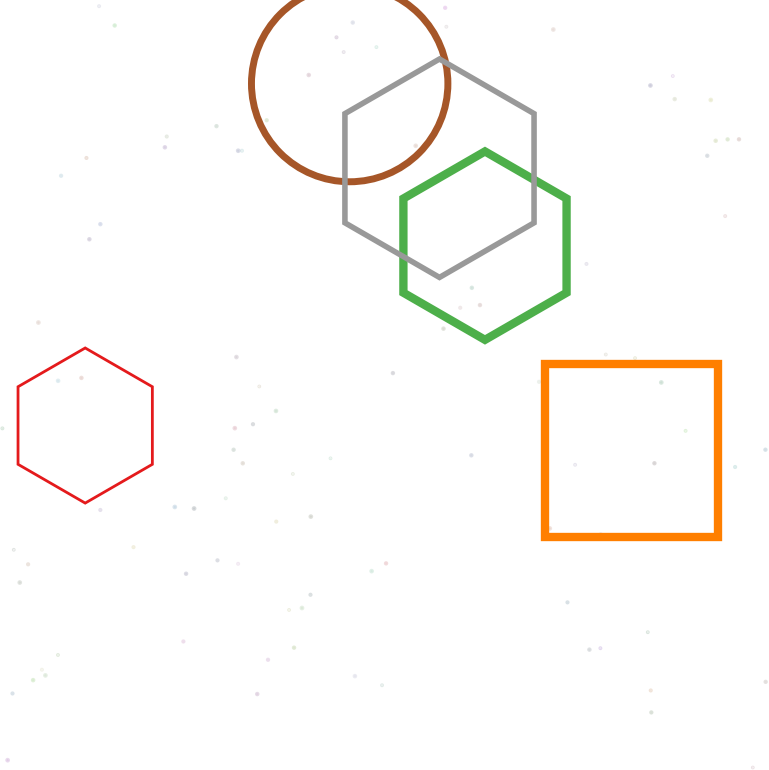[{"shape": "hexagon", "thickness": 1, "radius": 0.5, "center": [0.111, 0.447]}, {"shape": "hexagon", "thickness": 3, "radius": 0.61, "center": [0.63, 0.681]}, {"shape": "square", "thickness": 3, "radius": 0.56, "center": [0.82, 0.415]}, {"shape": "circle", "thickness": 2.5, "radius": 0.64, "center": [0.454, 0.891]}, {"shape": "hexagon", "thickness": 2, "radius": 0.71, "center": [0.571, 0.782]}]